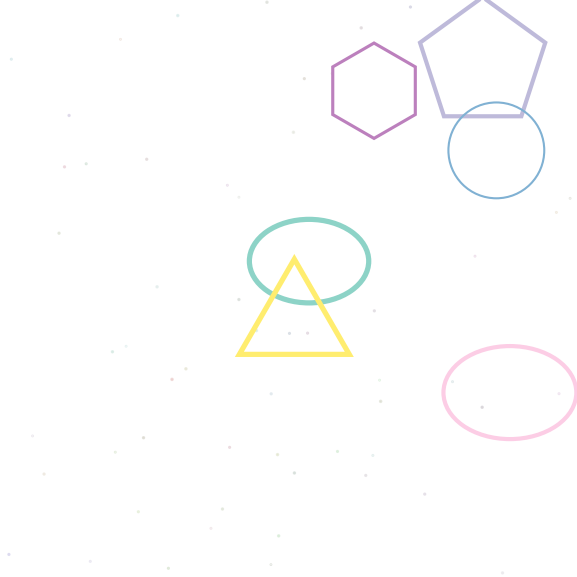[{"shape": "oval", "thickness": 2.5, "radius": 0.52, "center": [0.535, 0.547]}, {"shape": "pentagon", "thickness": 2, "radius": 0.57, "center": [0.836, 0.89]}, {"shape": "circle", "thickness": 1, "radius": 0.41, "center": [0.859, 0.739]}, {"shape": "oval", "thickness": 2, "radius": 0.58, "center": [0.883, 0.319]}, {"shape": "hexagon", "thickness": 1.5, "radius": 0.41, "center": [0.648, 0.842]}, {"shape": "triangle", "thickness": 2.5, "radius": 0.55, "center": [0.51, 0.44]}]